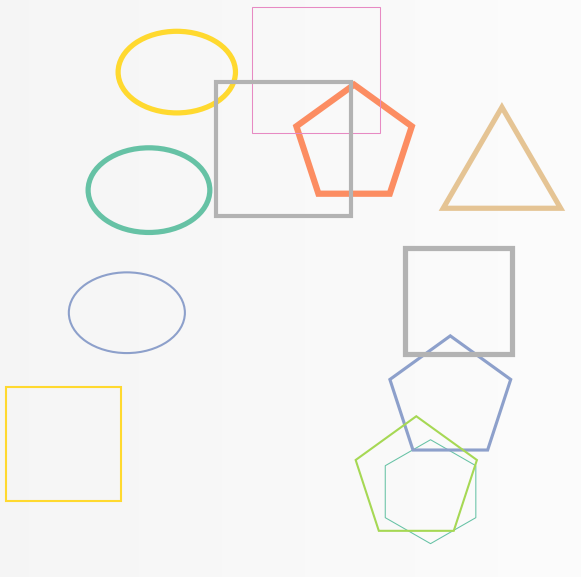[{"shape": "hexagon", "thickness": 0.5, "radius": 0.45, "center": [0.741, 0.148]}, {"shape": "oval", "thickness": 2.5, "radius": 0.52, "center": [0.256, 0.67]}, {"shape": "pentagon", "thickness": 3, "radius": 0.52, "center": [0.609, 0.748]}, {"shape": "oval", "thickness": 1, "radius": 0.5, "center": [0.218, 0.458]}, {"shape": "pentagon", "thickness": 1.5, "radius": 0.55, "center": [0.775, 0.308]}, {"shape": "square", "thickness": 0.5, "radius": 0.55, "center": [0.544, 0.878]}, {"shape": "pentagon", "thickness": 1, "radius": 0.55, "center": [0.716, 0.169]}, {"shape": "oval", "thickness": 2.5, "radius": 0.5, "center": [0.304, 0.874]}, {"shape": "square", "thickness": 1, "radius": 0.49, "center": [0.109, 0.231]}, {"shape": "triangle", "thickness": 2.5, "radius": 0.58, "center": [0.864, 0.697]}, {"shape": "square", "thickness": 2, "radius": 0.58, "center": [0.487, 0.742]}, {"shape": "square", "thickness": 2.5, "radius": 0.46, "center": [0.788, 0.477]}]